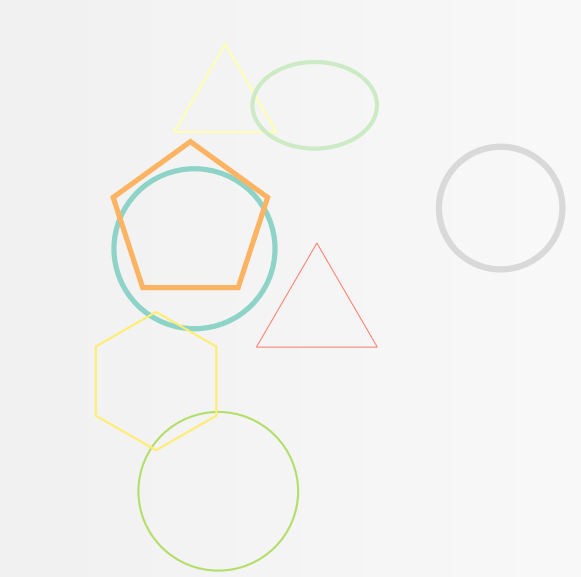[{"shape": "circle", "thickness": 2.5, "radius": 0.69, "center": [0.335, 0.568]}, {"shape": "triangle", "thickness": 1, "radius": 0.51, "center": [0.388, 0.821]}, {"shape": "triangle", "thickness": 0.5, "radius": 0.6, "center": [0.545, 0.458]}, {"shape": "pentagon", "thickness": 2.5, "radius": 0.7, "center": [0.328, 0.614]}, {"shape": "circle", "thickness": 1, "radius": 0.69, "center": [0.376, 0.148]}, {"shape": "circle", "thickness": 3, "radius": 0.53, "center": [0.861, 0.639]}, {"shape": "oval", "thickness": 2, "radius": 0.54, "center": [0.541, 0.817]}, {"shape": "hexagon", "thickness": 1, "radius": 0.6, "center": [0.268, 0.339]}]